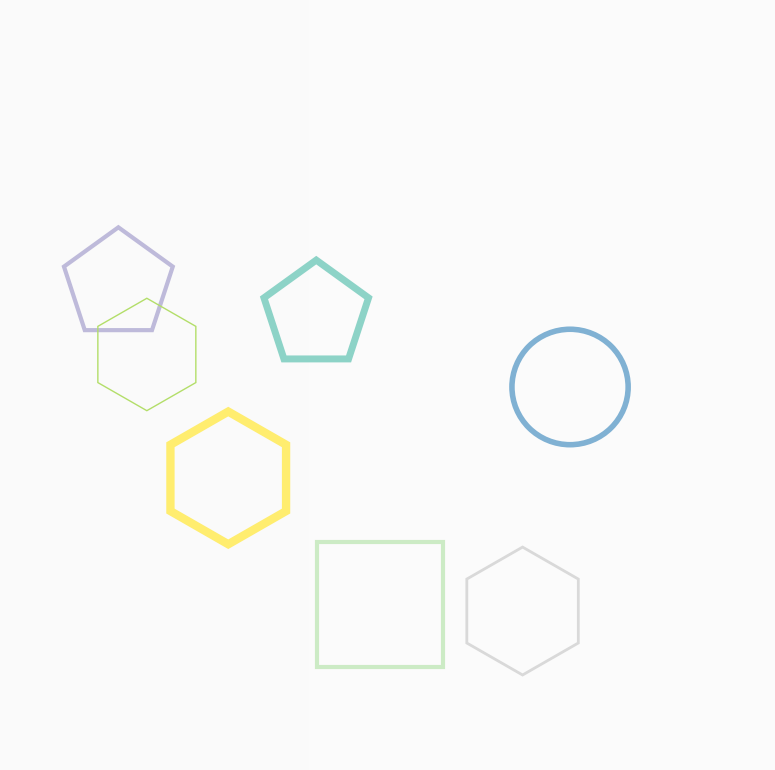[{"shape": "pentagon", "thickness": 2.5, "radius": 0.35, "center": [0.408, 0.591]}, {"shape": "pentagon", "thickness": 1.5, "radius": 0.37, "center": [0.153, 0.631]}, {"shape": "circle", "thickness": 2, "radius": 0.37, "center": [0.736, 0.497]}, {"shape": "hexagon", "thickness": 0.5, "radius": 0.36, "center": [0.189, 0.54]}, {"shape": "hexagon", "thickness": 1, "radius": 0.42, "center": [0.674, 0.206]}, {"shape": "square", "thickness": 1.5, "radius": 0.41, "center": [0.49, 0.215]}, {"shape": "hexagon", "thickness": 3, "radius": 0.43, "center": [0.295, 0.379]}]